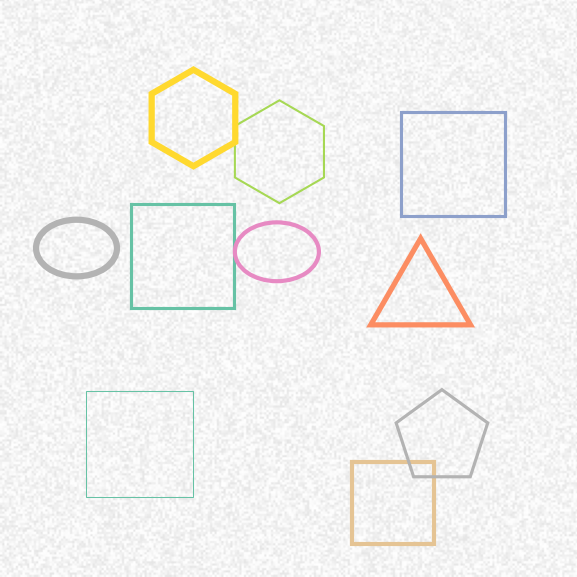[{"shape": "square", "thickness": 0.5, "radius": 0.46, "center": [0.241, 0.23]}, {"shape": "square", "thickness": 1.5, "radius": 0.45, "center": [0.316, 0.556]}, {"shape": "triangle", "thickness": 2.5, "radius": 0.5, "center": [0.728, 0.487]}, {"shape": "square", "thickness": 1.5, "radius": 0.45, "center": [0.785, 0.714]}, {"shape": "oval", "thickness": 2, "radius": 0.36, "center": [0.479, 0.563]}, {"shape": "hexagon", "thickness": 1, "radius": 0.45, "center": [0.484, 0.736]}, {"shape": "hexagon", "thickness": 3, "radius": 0.42, "center": [0.335, 0.795]}, {"shape": "square", "thickness": 2, "radius": 0.35, "center": [0.681, 0.128]}, {"shape": "pentagon", "thickness": 1.5, "radius": 0.42, "center": [0.765, 0.241]}, {"shape": "oval", "thickness": 3, "radius": 0.35, "center": [0.133, 0.57]}]